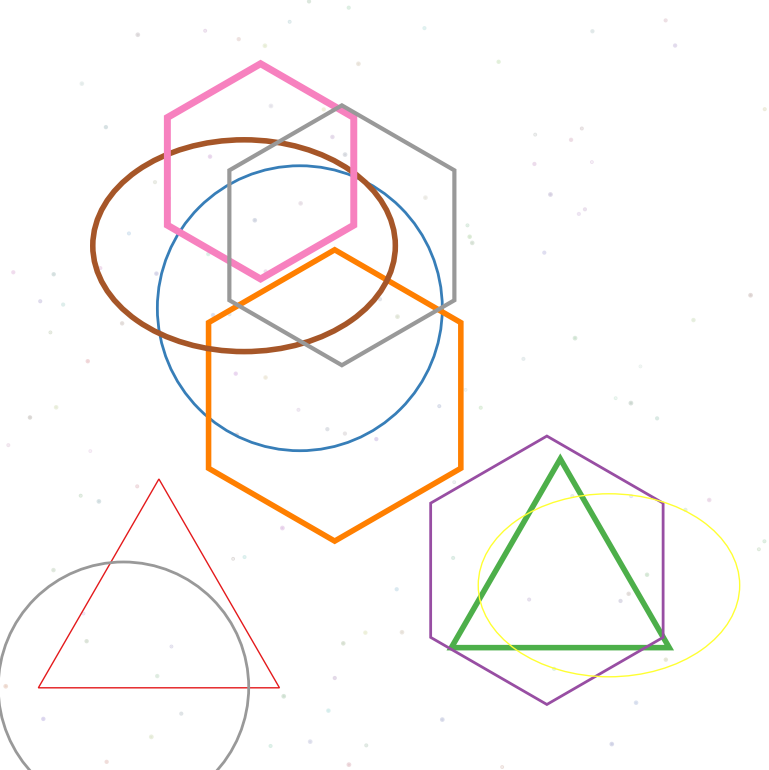[{"shape": "triangle", "thickness": 0.5, "radius": 0.9, "center": [0.206, 0.197]}, {"shape": "circle", "thickness": 1, "radius": 0.93, "center": [0.389, 0.6]}, {"shape": "triangle", "thickness": 2, "radius": 0.82, "center": [0.728, 0.241]}, {"shape": "hexagon", "thickness": 1, "radius": 0.87, "center": [0.71, 0.259]}, {"shape": "hexagon", "thickness": 2, "radius": 0.95, "center": [0.435, 0.486]}, {"shape": "oval", "thickness": 0.5, "radius": 0.85, "center": [0.791, 0.24]}, {"shape": "oval", "thickness": 2, "radius": 0.98, "center": [0.317, 0.681]}, {"shape": "hexagon", "thickness": 2.5, "radius": 0.7, "center": [0.338, 0.777]}, {"shape": "hexagon", "thickness": 1.5, "radius": 0.84, "center": [0.444, 0.694]}, {"shape": "circle", "thickness": 1, "radius": 0.81, "center": [0.16, 0.107]}]